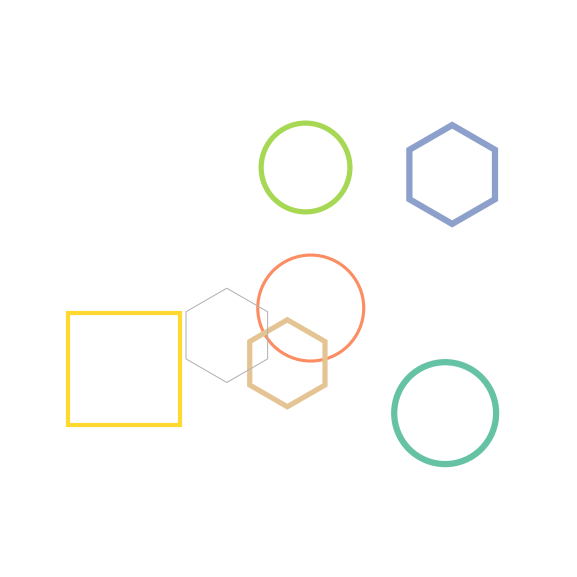[{"shape": "circle", "thickness": 3, "radius": 0.44, "center": [0.771, 0.284]}, {"shape": "circle", "thickness": 1.5, "radius": 0.46, "center": [0.538, 0.466]}, {"shape": "hexagon", "thickness": 3, "radius": 0.43, "center": [0.783, 0.697]}, {"shape": "circle", "thickness": 2.5, "radius": 0.38, "center": [0.529, 0.709]}, {"shape": "square", "thickness": 2, "radius": 0.48, "center": [0.215, 0.361]}, {"shape": "hexagon", "thickness": 2.5, "radius": 0.38, "center": [0.498, 0.37]}, {"shape": "hexagon", "thickness": 0.5, "radius": 0.41, "center": [0.393, 0.418]}]